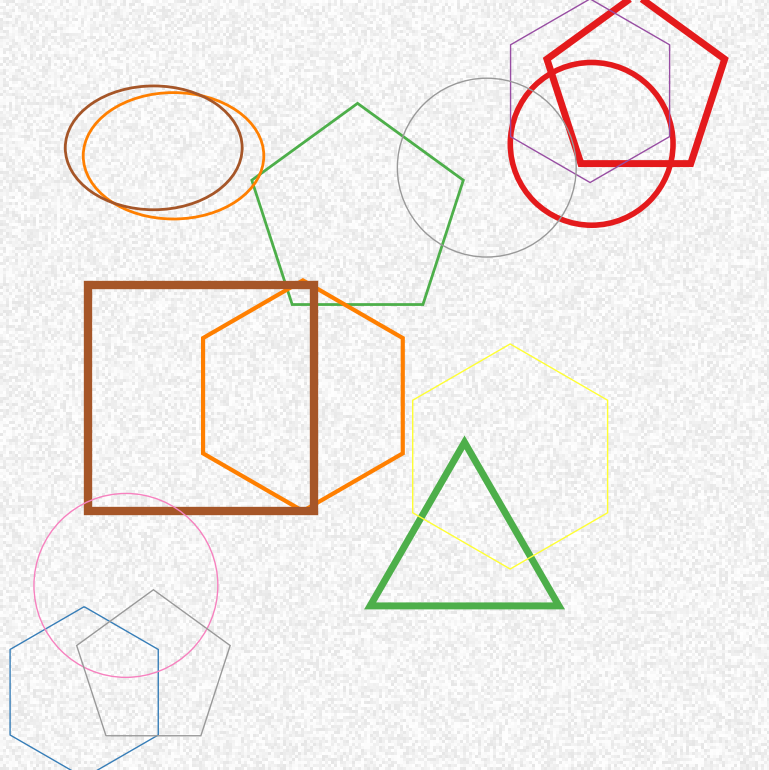[{"shape": "pentagon", "thickness": 2.5, "radius": 0.61, "center": [0.826, 0.886]}, {"shape": "circle", "thickness": 2, "radius": 0.53, "center": [0.768, 0.813]}, {"shape": "hexagon", "thickness": 0.5, "radius": 0.56, "center": [0.109, 0.101]}, {"shape": "pentagon", "thickness": 1, "radius": 0.72, "center": [0.464, 0.721]}, {"shape": "triangle", "thickness": 2.5, "radius": 0.71, "center": [0.603, 0.284]}, {"shape": "hexagon", "thickness": 0.5, "radius": 0.6, "center": [0.766, 0.882]}, {"shape": "oval", "thickness": 1, "radius": 0.59, "center": [0.225, 0.798]}, {"shape": "hexagon", "thickness": 1.5, "radius": 0.75, "center": [0.393, 0.486]}, {"shape": "hexagon", "thickness": 0.5, "radius": 0.73, "center": [0.663, 0.407]}, {"shape": "square", "thickness": 3, "radius": 0.73, "center": [0.261, 0.483]}, {"shape": "oval", "thickness": 1, "radius": 0.57, "center": [0.2, 0.808]}, {"shape": "circle", "thickness": 0.5, "radius": 0.6, "center": [0.164, 0.24]}, {"shape": "pentagon", "thickness": 0.5, "radius": 0.52, "center": [0.199, 0.129]}, {"shape": "circle", "thickness": 0.5, "radius": 0.58, "center": [0.632, 0.782]}]